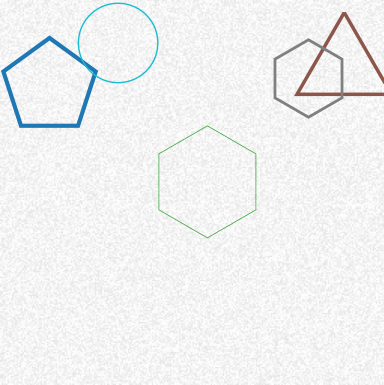[{"shape": "pentagon", "thickness": 3, "radius": 0.63, "center": [0.129, 0.775]}, {"shape": "hexagon", "thickness": 0.5, "radius": 0.73, "center": [0.539, 0.528]}, {"shape": "triangle", "thickness": 2.5, "radius": 0.71, "center": [0.894, 0.826]}, {"shape": "hexagon", "thickness": 2, "radius": 0.5, "center": [0.801, 0.796]}, {"shape": "circle", "thickness": 1, "radius": 0.52, "center": [0.307, 0.888]}]